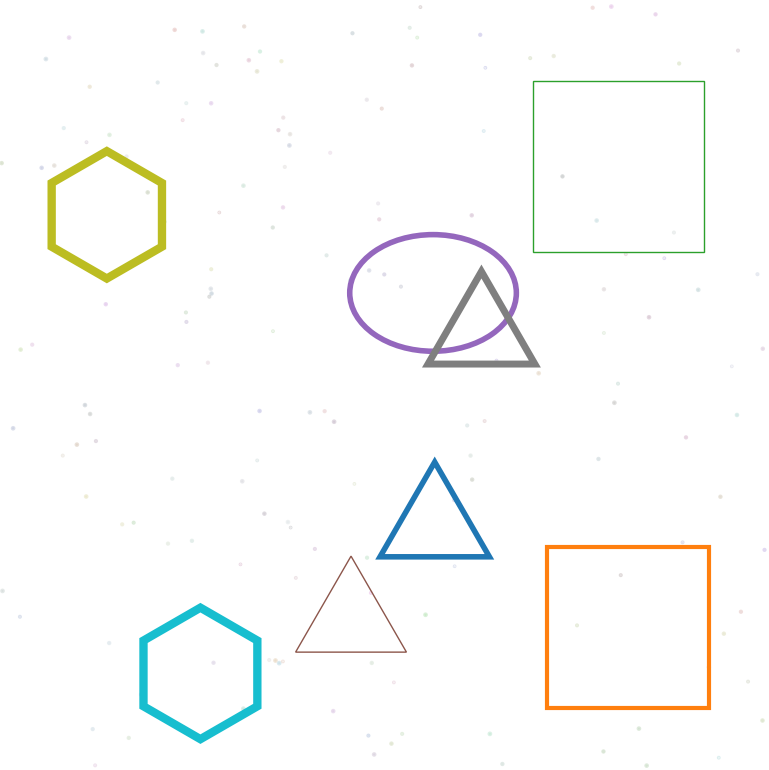[{"shape": "triangle", "thickness": 2, "radius": 0.41, "center": [0.565, 0.318]}, {"shape": "square", "thickness": 1.5, "radius": 0.52, "center": [0.816, 0.185]}, {"shape": "square", "thickness": 0.5, "radius": 0.56, "center": [0.804, 0.784]}, {"shape": "oval", "thickness": 2, "radius": 0.54, "center": [0.562, 0.62]}, {"shape": "triangle", "thickness": 0.5, "radius": 0.42, "center": [0.456, 0.195]}, {"shape": "triangle", "thickness": 2.5, "radius": 0.4, "center": [0.625, 0.567]}, {"shape": "hexagon", "thickness": 3, "radius": 0.41, "center": [0.139, 0.721]}, {"shape": "hexagon", "thickness": 3, "radius": 0.43, "center": [0.26, 0.125]}]